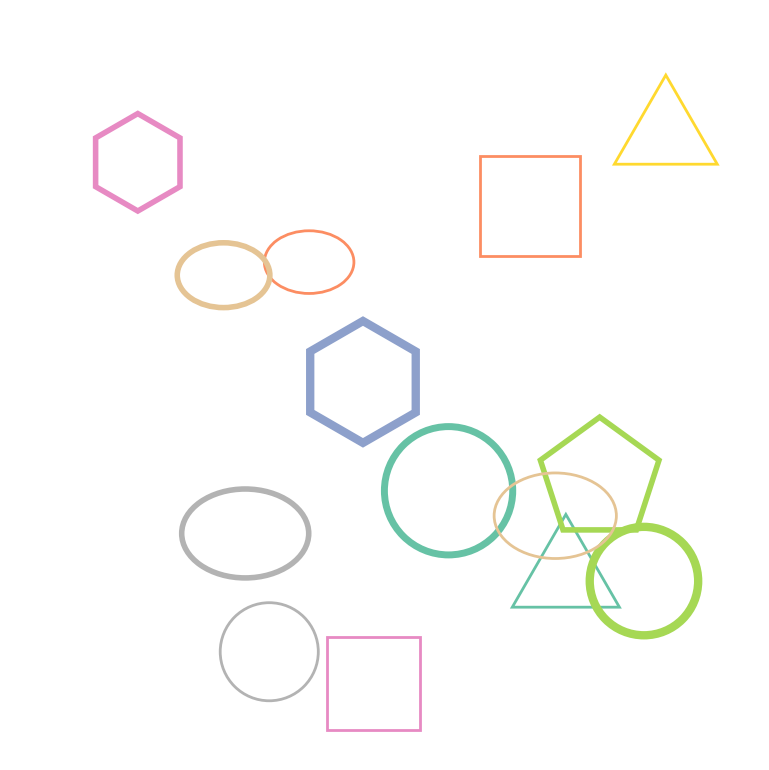[{"shape": "triangle", "thickness": 1, "radius": 0.4, "center": [0.735, 0.252]}, {"shape": "circle", "thickness": 2.5, "radius": 0.42, "center": [0.583, 0.363]}, {"shape": "square", "thickness": 1, "radius": 0.32, "center": [0.689, 0.732]}, {"shape": "oval", "thickness": 1, "radius": 0.29, "center": [0.401, 0.66]}, {"shape": "hexagon", "thickness": 3, "radius": 0.4, "center": [0.471, 0.504]}, {"shape": "square", "thickness": 1, "radius": 0.3, "center": [0.485, 0.112]}, {"shape": "hexagon", "thickness": 2, "radius": 0.32, "center": [0.179, 0.789]}, {"shape": "circle", "thickness": 3, "radius": 0.35, "center": [0.836, 0.245]}, {"shape": "pentagon", "thickness": 2, "radius": 0.4, "center": [0.779, 0.377]}, {"shape": "triangle", "thickness": 1, "radius": 0.39, "center": [0.865, 0.825]}, {"shape": "oval", "thickness": 1, "radius": 0.4, "center": [0.721, 0.33]}, {"shape": "oval", "thickness": 2, "radius": 0.3, "center": [0.29, 0.643]}, {"shape": "circle", "thickness": 1, "radius": 0.32, "center": [0.35, 0.154]}, {"shape": "oval", "thickness": 2, "radius": 0.41, "center": [0.318, 0.307]}]